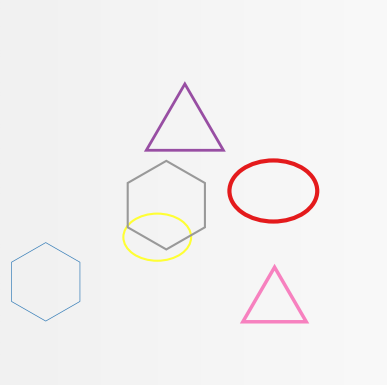[{"shape": "oval", "thickness": 3, "radius": 0.57, "center": [0.705, 0.504]}, {"shape": "hexagon", "thickness": 0.5, "radius": 0.51, "center": [0.118, 0.268]}, {"shape": "triangle", "thickness": 2, "radius": 0.57, "center": [0.477, 0.667]}, {"shape": "oval", "thickness": 1.5, "radius": 0.44, "center": [0.406, 0.384]}, {"shape": "triangle", "thickness": 2.5, "radius": 0.47, "center": [0.709, 0.211]}, {"shape": "hexagon", "thickness": 1.5, "radius": 0.58, "center": [0.429, 0.467]}]